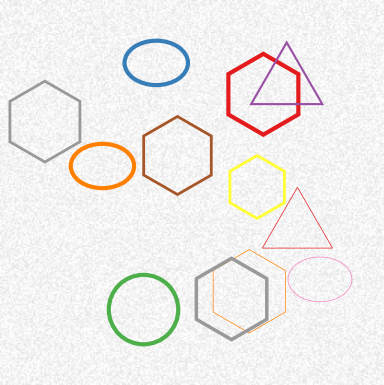[{"shape": "hexagon", "thickness": 3, "radius": 0.52, "center": [0.684, 0.755]}, {"shape": "triangle", "thickness": 0.5, "radius": 0.53, "center": [0.773, 0.408]}, {"shape": "oval", "thickness": 3, "radius": 0.41, "center": [0.406, 0.837]}, {"shape": "circle", "thickness": 3, "radius": 0.45, "center": [0.373, 0.196]}, {"shape": "triangle", "thickness": 1.5, "radius": 0.53, "center": [0.745, 0.783]}, {"shape": "hexagon", "thickness": 0.5, "radius": 0.54, "center": [0.647, 0.243]}, {"shape": "oval", "thickness": 3, "radius": 0.41, "center": [0.266, 0.569]}, {"shape": "hexagon", "thickness": 2, "radius": 0.41, "center": [0.668, 0.514]}, {"shape": "hexagon", "thickness": 2, "radius": 0.51, "center": [0.461, 0.596]}, {"shape": "oval", "thickness": 0.5, "radius": 0.42, "center": [0.831, 0.274]}, {"shape": "hexagon", "thickness": 2.5, "radius": 0.53, "center": [0.601, 0.223]}, {"shape": "hexagon", "thickness": 2, "radius": 0.53, "center": [0.117, 0.684]}]